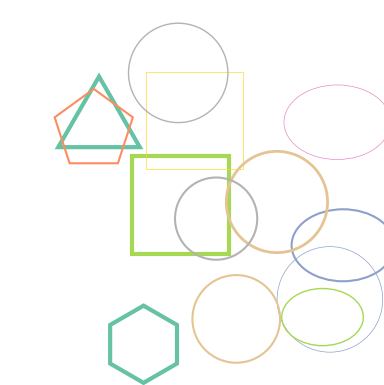[{"shape": "hexagon", "thickness": 3, "radius": 0.5, "center": [0.373, 0.106]}, {"shape": "triangle", "thickness": 3, "radius": 0.61, "center": [0.257, 0.679]}, {"shape": "pentagon", "thickness": 1.5, "radius": 0.53, "center": [0.244, 0.662]}, {"shape": "circle", "thickness": 0.5, "radius": 0.69, "center": [0.857, 0.222]}, {"shape": "oval", "thickness": 1.5, "radius": 0.67, "center": [0.891, 0.363]}, {"shape": "oval", "thickness": 0.5, "radius": 0.69, "center": [0.876, 0.682]}, {"shape": "oval", "thickness": 1, "radius": 0.53, "center": [0.838, 0.176]}, {"shape": "square", "thickness": 3, "radius": 0.63, "center": [0.469, 0.468]}, {"shape": "square", "thickness": 0.5, "radius": 0.63, "center": [0.506, 0.687]}, {"shape": "circle", "thickness": 2, "radius": 0.66, "center": [0.719, 0.475]}, {"shape": "circle", "thickness": 1.5, "radius": 0.57, "center": [0.614, 0.172]}, {"shape": "circle", "thickness": 1, "radius": 0.65, "center": [0.463, 0.811]}, {"shape": "circle", "thickness": 1.5, "radius": 0.53, "center": [0.561, 0.432]}]